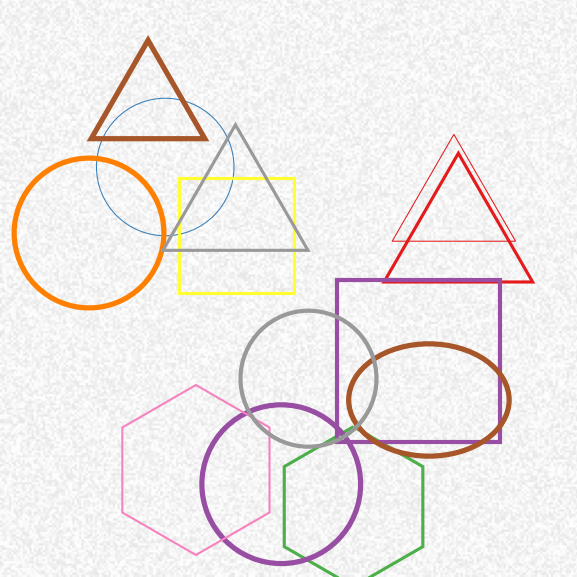[{"shape": "triangle", "thickness": 1.5, "radius": 0.74, "center": [0.794, 0.585]}, {"shape": "triangle", "thickness": 0.5, "radius": 0.62, "center": [0.786, 0.643]}, {"shape": "circle", "thickness": 0.5, "radius": 0.6, "center": [0.286, 0.71]}, {"shape": "hexagon", "thickness": 1.5, "radius": 0.69, "center": [0.612, 0.122]}, {"shape": "circle", "thickness": 2.5, "radius": 0.69, "center": [0.487, 0.161]}, {"shape": "square", "thickness": 2, "radius": 0.71, "center": [0.724, 0.374]}, {"shape": "circle", "thickness": 2.5, "radius": 0.65, "center": [0.154, 0.596]}, {"shape": "square", "thickness": 1.5, "radius": 0.5, "center": [0.409, 0.591]}, {"shape": "oval", "thickness": 2.5, "radius": 0.69, "center": [0.743, 0.307]}, {"shape": "triangle", "thickness": 2.5, "radius": 0.57, "center": [0.256, 0.816]}, {"shape": "hexagon", "thickness": 1, "radius": 0.74, "center": [0.339, 0.185]}, {"shape": "triangle", "thickness": 1.5, "radius": 0.72, "center": [0.408, 0.638]}, {"shape": "circle", "thickness": 2, "radius": 0.59, "center": [0.534, 0.343]}]